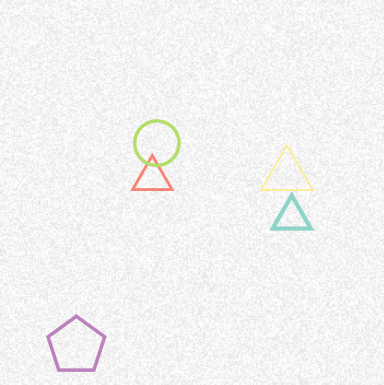[{"shape": "triangle", "thickness": 3, "radius": 0.29, "center": [0.758, 0.435]}, {"shape": "triangle", "thickness": 2, "radius": 0.3, "center": [0.396, 0.537]}, {"shape": "circle", "thickness": 2.5, "radius": 0.29, "center": [0.407, 0.628]}, {"shape": "pentagon", "thickness": 2.5, "radius": 0.39, "center": [0.198, 0.101]}, {"shape": "triangle", "thickness": 1, "radius": 0.39, "center": [0.745, 0.545]}]